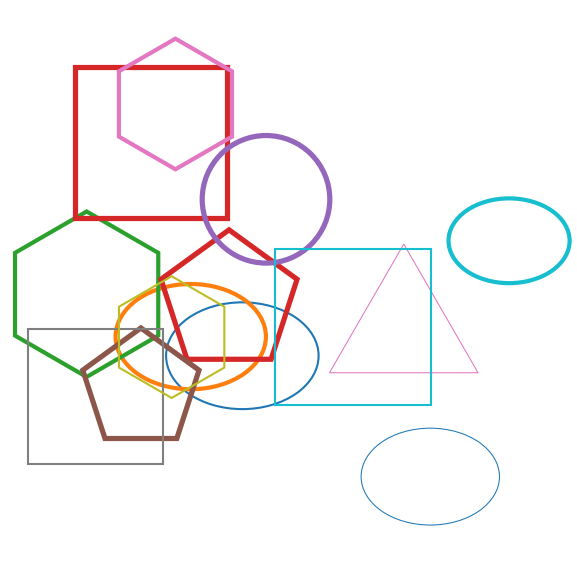[{"shape": "oval", "thickness": 1, "radius": 0.66, "center": [0.42, 0.383]}, {"shape": "oval", "thickness": 0.5, "radius": 0.6, "center": [0.745, 0.174]}, {"shape": "oval", "thickness": 2, "radius": 0.65, "center": [0.33, 0.416]}, {"shape": "hexagon", "thickness": 2, "radius": 0.72, "center": [0.15, 0.49]}, {"shape": "pentagon", "thickness": 2.5, "radius": 0.62, "center": [0.397, 0.477]}, {"shape": "square", "thickness": 2.5, "radius": 0.66, "center": [0.262, 0.752]}, {"shape": "circle", "thickness": 2.5, "radius": 0.55, "center": [0.461, 0.654]}, {"shape": "pentagon", "thickness": 2.5, "radius": 0.53, "center": [0.244, 0.325]}, {"shape": "triangle", "thickness": 0.5, "radius": 0.74, "center": [0.699, 0.428]}, {"shape": "hexagon", "thickness": 2, "radius": 0.57, "center": [0.304, 0.819]}, {"shape": "square", "thickness": 1, "radius": 0.58, "center": [0.166, 0.312]}, {"shape": "hexagon", "thickness": 1, "radius": 0.53, "center": [0.297, 0.415]}, {"shape": "oval", "thickness": 2, "radius": 0.52, "center": [0.882, 0.582]}, {"shape": "square", "thickness": 1, "radius": 0.67, "center": [0.611, 0.433]}]